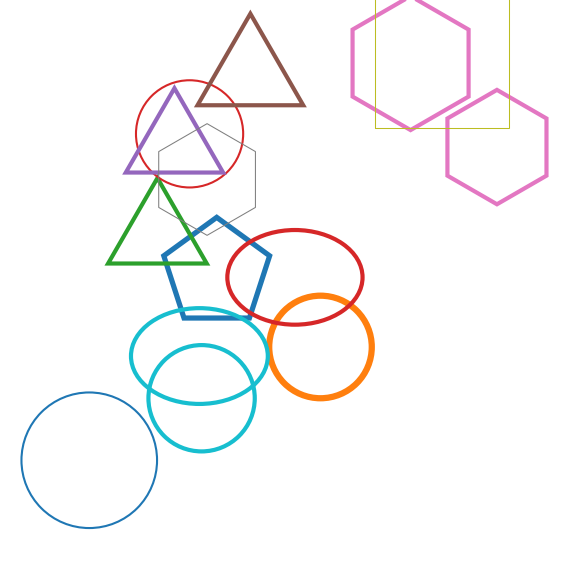[{"shape": "pentagon", "thickness": 2.5, "radius": 0.48, "center": [0.375, 0.526]}, {"shape": "circle", "thickness": 1, "radius": 0.59, "center": [0.155, 0.202]}, {"shape": "circle", "thickness": 3, "radius": 0.44, "center": [0.555, 0.398]}, {"shape": "triangle", "thickness": 2, "radius": 0.49, "center": [0.273, 0.592]}, {"shape": "circle", "thickness": 1, "radius": 0.46, "center": [0.328, 0.767]}, {"shape": "oval", "thickness": 2, "radius": 0.59, "center": [0.511, 0.519]}, {"shape": "triangle", "thickness": 2, "radius": 0.49, "center": [0.302, 0.749]}, {"shape": "triangle", "thickness": 2, "radius": 0.53, "center": [0.434, 0.87]}, {"shape": "hexagon", "thickness": 2, "radius": 0.58, "center": [0.711, 0.89]}, {"shape": "hexagon", "thickness": 2, "radius": 0.5, "center": [0.861, 0.744]}, {"shape": "hexagon", "thickness": 0.5, "radius": 0.48, "center": [0.359, 0.688]}, {"shape": "square", "thickness": 0.5, "radius": 0.58, "center": [0.766, 0.893]}, {"shape": "oval", "thickness": 2, "radius": 0.59, "center": [0.345, 0.383]}, {"shape": "circle", "thickness": 2, "radius": 0.46, "center": [0.349, 0.31]}]